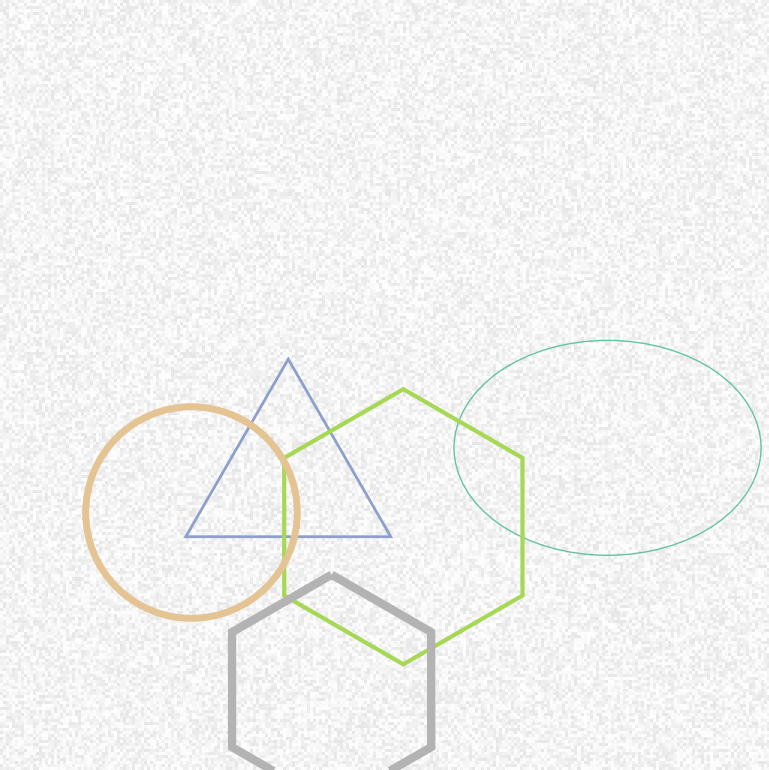[{"shape": "oval", "thickness": 0.5, "radius": 1.0, "center": [0.789, 0.418]}, {"shape": "triangle", "thickness": 1, "radius": 0.77, "center": [0.374, 0.38]}, {"shape": "hexagon", "thickness": 1.5, "radius": 0.89, "center": [0.524, 0.316]}, {"shape": "circle", "thickness": 2.5, "radius": 0.69, "center": [0.249, 0.334]}, {"shape": "hexagon", "thickness": 3, "radius": 0.75, "center": [0.431, 0.104]}]